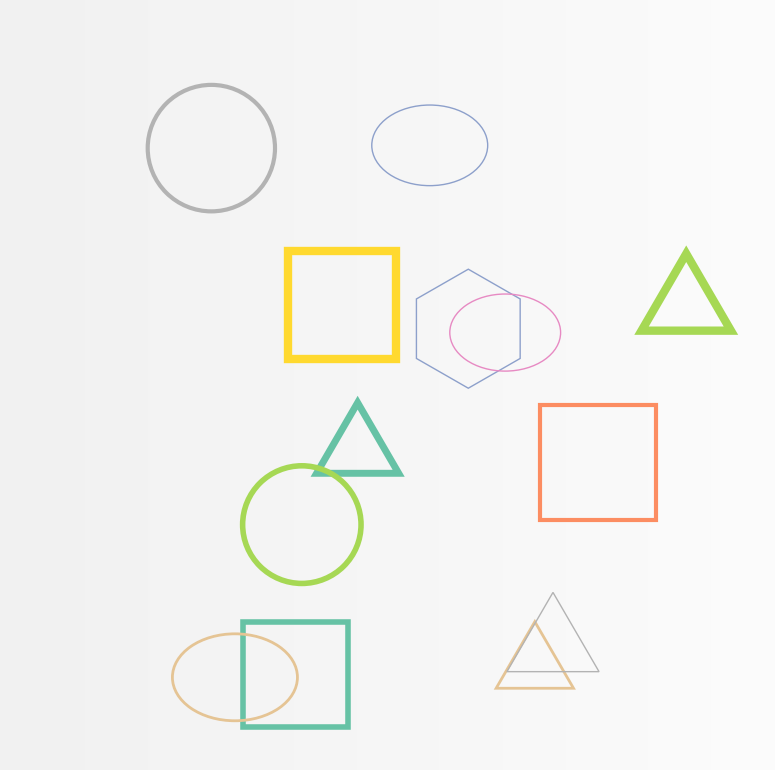[{"shape": "triangle", "thickness": 2.5, "radius": 0.31, "center": [0.461, 0.416]}, {"shape": "square", "thickness": 2, "radius": 0.34, "center": [0.381, 0.124]}, {"shape": "square", "thickness": 1.5, "radius": 0.37, "center": [0.772, 0.399]}, {"shape": "oval", "thickness": 0.5, "radius": 0.37, "center": [0.554, 0.811]}, {"shape": "hexagon", "thickness": 0.5, "radius": 0.39, "center": [0.604, 0.573]}, {"shape": "oval", "thickness": 0.5, "radius": 0.36, "center": [0.652, 0.568]}, {"shape": "circle", "thickness": 2, "radius": 0.38, "center": [0.389, 0.319]}, {"shape": "triangle", "thickness": 3, "radius": 0.33, "center": [0.885, 0.604]}, {"shape": "square", "thickness": 3, "radius": 0.35, "center": [0.441, 0.604]}, {"shape": "oval", "thickness": 1, "radius": 0.4, "center": [0.303, 0.12]}, {"shape": "triangle", "thickness": 1, "radius": 0.29, "center": [0.69, 0.135]}, {"shape": "circle", "thickness": 1.5, "radius": 0.41, "center": [0.273, 0.808]}, {"shape": "triangle", "thickness": 0.5, "radius": 0.34, "center": [0.714, 0.162]}]